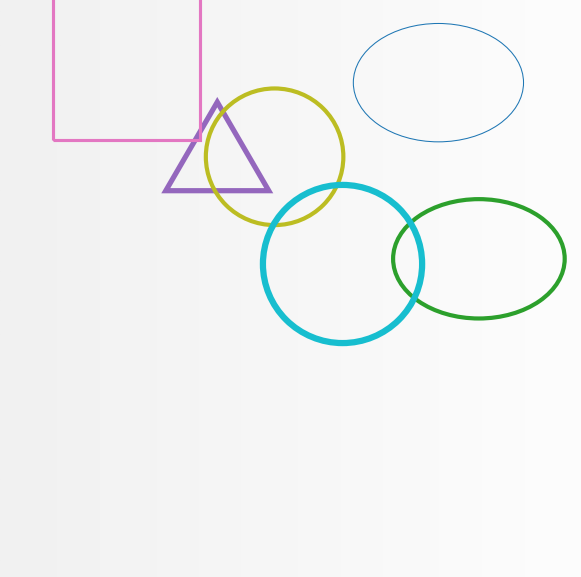[{"shape": "oval", "thickness": 0.5, "radius": 0.73, "center": [0.754, 0.856]}, {"shape": "oval", "thickness": 2, "radius": 0.74, "center": [0.824, 0.551]}, {"shape": "triangle", "thickness": 2.5, "radius": 0.51, "center": [0.374, 0.72]}, {"shape": "square", "thickness": 1.5, "radius": 0.63, "center": [0.218, 0.882]}, {"shape": "circle", "thickness": 2, "radius": 0.59, "center": [0.472, 0.728]}, {"shape": "circle", "thickness": 3, "radius": 0.68, "center": [0.589, 0.542]}]